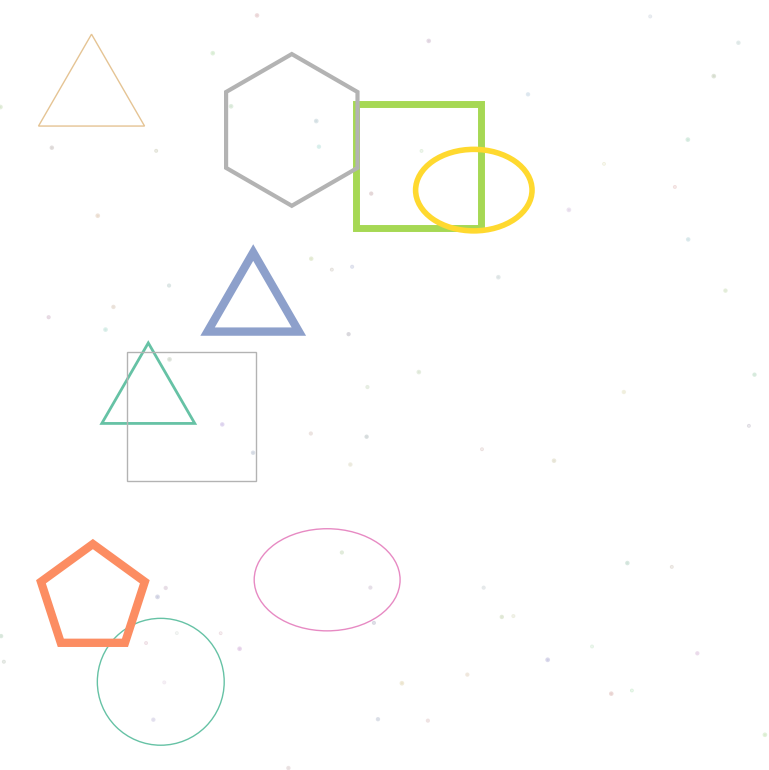[{"shape": "triangle", "thickness": 1, "radius": 0.35, "center": [0.193, 0.485]}, {"shape": "circle", "thickness": 0.5, "radius": 0.41, "center": [0.209, 0.115]}, {"shape": "pentagon", "thickness": 3, "radius": 0.35, "center": [0.121, 0.223]}, {"shape": "triangle", "thickness": 3, "radius": 0.34, "center": [0.329, 0.604]}, {"shape": "oval", "thickness": 0.5, "radius": 0.47, "center": [0.425, 0.247]}, {"shape": "square", "thickness": 2.5, "radius": 0.4, "center": [0.543, 0.784]}, {"shape": "oval", "thickness": 2, "radius": 0.38, "center": [0.615, 0.753]}, {"shape": "triangle", "thickness": 0.5, "radius": 0.4, "center": [0.119, 0.876]}, {"shape": "square", "thickness": 0.5, "radius": 0.42, "center": [0.249, 0.459]}, {"shape": "hexagon", "thickness": 1.5, "radius": 0.49, "center": [0.379, 0.831]}]